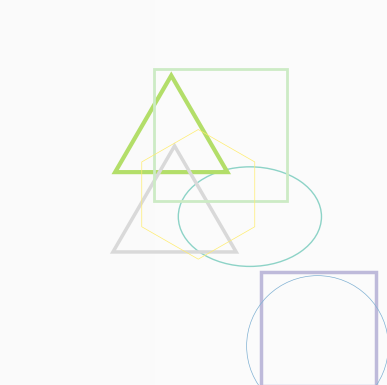[{"shape": "oval", "thickness": 1, "radius": 0.92, "center": [0.645, 0.437]}, {"shape": "square", "thickness": 2.5, "radius": 0.74, "center": [0.821, 0.146]}, {"shape": "circle", "thickness": 0.5, "radius": 0.91, "center": [0.819, 0.101]}, {"shape": "triangle", "thickness": 3, "radius": 0.84, "center": [0.442, 0.637]}, {"shape": "triangle", "thickness": 2.5, "radius": 0.92, "center": [0.45, 0.437]}, {"shape": "square", "thickness": 2, "radius": 0.86, "center": [0.568, 0.649]}, {"shape": "hexagon", "thickness": 0.5, "radius": 0.84, "center": [0.512, 0.495]}]